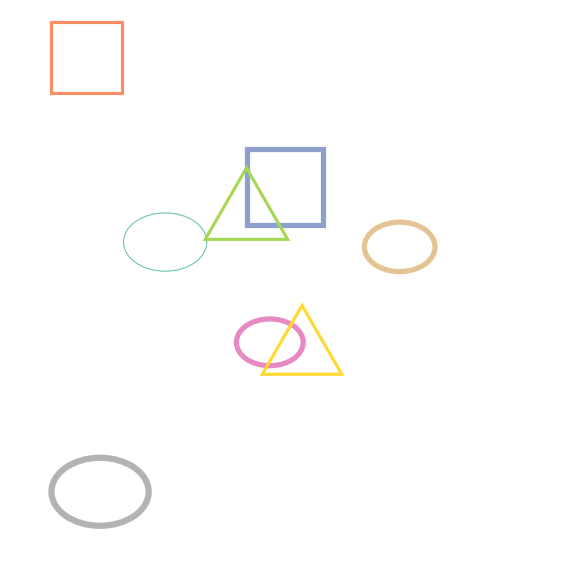[{"shape": "oval", "thickness": 0.5, "radius": 0.36, "center": [0.286, 0.58]}, {"shape": "square", "thickness": 1.5, "radius": 0.31, "center": [0.149, 0.9]}, {"shape": "square", "thickness": 2.5, "radius": 0.33, "center": [0.494, 0.675]}, {"shape": "oval", "thickness": 2.5, "radius": 0.29, "center": [0.467, 0.406]}, {"shape": "triangle", "thickness": 1.5, "radius": 0.41, "center": [0.427, 0.626]}, {"shape": "triangle", "thickness": 1.5, "radius": 0.4, "center": [0.523, 0.391]}, {"shape": "oval", "thickness": 2.5, "radius": 0.31, "center": [0.692, 0.572]}, {"shape": "oval", "thickness": 3, "radius": 0.42, "center": [0.173, 0.148]}]